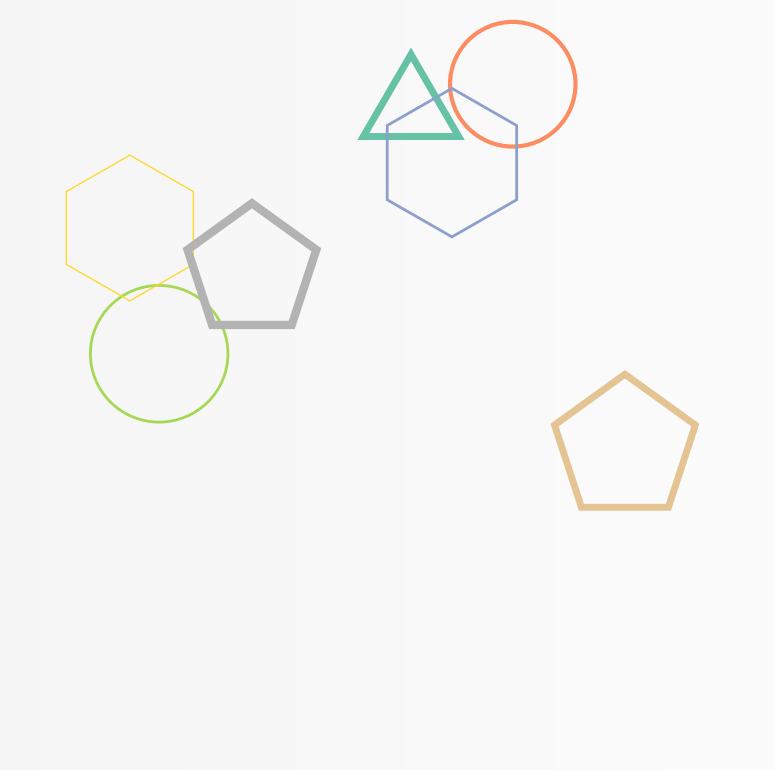[{"shape": "triangle", "thickness": 2.5, "radius": 0.36, "center": [0.53, 0.858]}, {"shape": "circle", "thickness": 1.5, "radius": 0.4, "center": [0.662, 0.891]}, {"shape": "hexagon", "thickness": 1, "radius": 0.48, "center": [0.583, 0.789]}, {"shape": "circle", "thickness": 1, "radius": 0.44, "center": [0.205, 0.541]}, {"shape": "hexagon", "thickness": 0.5, "radius": 0.47, "center": [0.168, 0.704]}, {"shape": "pentagon", "thickness": 2.5, "radius": 0.48, "center": [0.806, 0.418]}, {"shape": "pentagon", "thickness": 3, "radius": 0.44, "center": [0.325, 0.649]}]